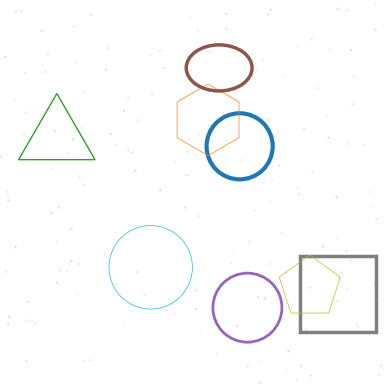[{"shape": "circle", "thickness": 3, "radius": 0.43, "center": [0.622, 0.62]}, {"shape": "hexagon", "thickness": 0.5, "radius": 0.46, "center": [0.54, 0.689]}, {"shape": "triangle", "thickness": 1, "radius": 0.57, "center": [0.148, 0.643]}, {"shape": "circle", "thickness": 2, "radius": 0.45, "center": [0.643, 0.201]}, {"shape": "oval", "thickness": 2.5, "radius": 0.43, "center": [0.569, 0.824]}, {"shape": "square", "thickness": 2.5, "radius": 0.5, "center": [0.878, 0.236]}, {"shape": "pentagon", "thickness": 0.5, "radius": 0.42, "center": [0.805, 0.254]}, {"shape": "circle", "thickness": 0.5, "radius": 0.54, "center": [0.391, 0.306]}]